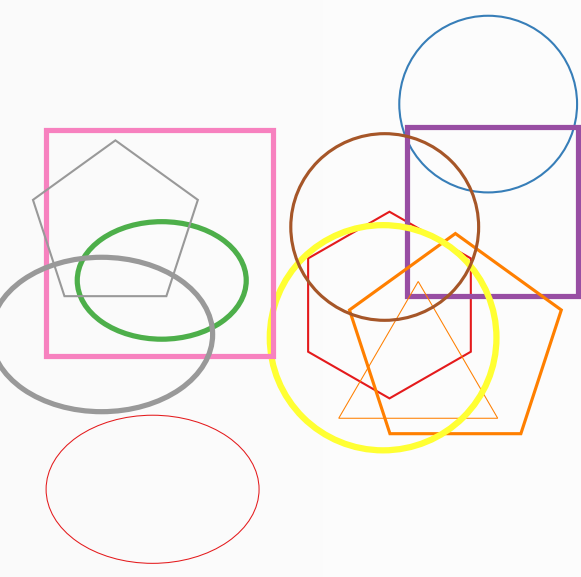[{"shape": "hexagon", "thickness": 1, "radius": 0.81, "center": [0.67, 0.471]}, {"shape": "oval", "thickness": 0.5, "radius": 0.92, "center": [0.263, 0.152]}, {"shape": "circle", "thickness": 1, "radius": 0.76, "center": [0.84, 0.819]}, {"shape": "oval", "thickness": 2.5, "radius": 0.73, "center": [0.278, 0.514]}, {"shape": "square", "thickness": 2.5, "radius": 0.73, "center": [0.847, 0.633]}, {"shape": "pentagon", "thickness": 1.5, "radius": 0.96, "center": [0.783, 0.403]}, {"shape": "triangle", "thickness": 0.5, "radius": 0.79, "center": [0.72, 0.354]}, {"shape": "circle", "thickness": 3, "radius": 0.97, "center": [0.659, 0.414]}, {"shape": "circle", "thickness": 1.5, "radius": 0.81, "center": [0.662, 0.606]}, {"shape": "square", "thickness": 2.5, "radius": 0.98, "center": [0.274, 0.578]}, {"shape": "oval", "thickness": 2.5, "radius": 0.95, "center": [0.175, 0.42]}, {"shape": "pentagon", "thickness": 1, "radius": 0.75, "center": [0.199, 0.607]}]